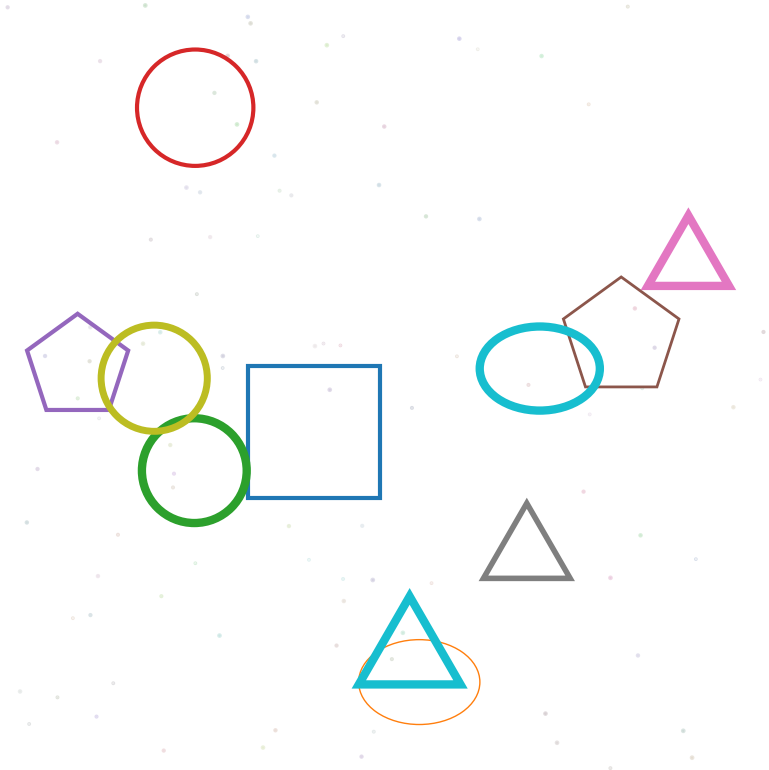[{"shape": "square", "thickness": 1.5, "radius": 0.43, "center": [0.408, 0.439]}, {"shape": "oval", "thickness": 0.5, "radius": 0.39, "center": [0.545, 0.114]}, {"shape": "circle", "thickness": 3, "radius": 0.34, "center": [0.252, 0.389]}, {"shape": "circle", "thickness": 1.5, "radius": 0.38, "center": [0.253, 0.86]}, {"shape": "pentagon", "thickness": 1.5, "radius": 0.35, "center": [0.101, 0.523]}, {"shape": "pentagon", "thickness": 1, "radius": 0.39, "center": [0.807, 0.561]}, {"shape": "triangle", "thickness": 3, "radius": 0.3, "center": [0.894, 0.659]}, {"shape": "triangle", "thickness": 2, "radius": 0.33, "center": [0.684, 0.281]}, {"shape": "circle", "thickness": 2.5, "radius": 0.34, "center": [0.2, 0.509]}, {"shape": "oval", "thickness": 3, "radius": 0.39, "center": [0.701, 0.521]}, {"shape": "triangle", "thickness": 3, "radius": 0.38, "center": [0.532, 0.149]}]